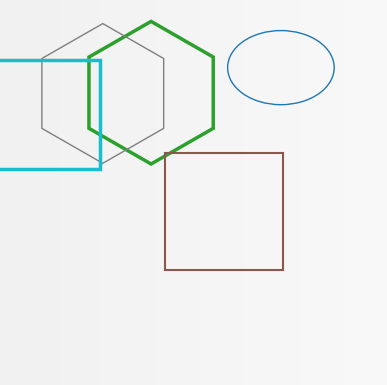[{"shape": "oval", "thickness": 1, "radius": 0.69, "center": [0.725, 0.824]}, {"shape": "hexagon", "thickness": 2.5, "radius": 0.93, "center": [0.39, 0.759]}, {"shape": "square", "thickness": 1.5, "radius": 0.76, "center": [0.579, 0.449]}, {"shape": "hexagon", "thickness": 1, "radius": 0.91, "center": [0.265, 0.757]}, {"shape": "square", "thickness": 2.5, "radius": 0.71, "center": [0.116, 0.703]}]